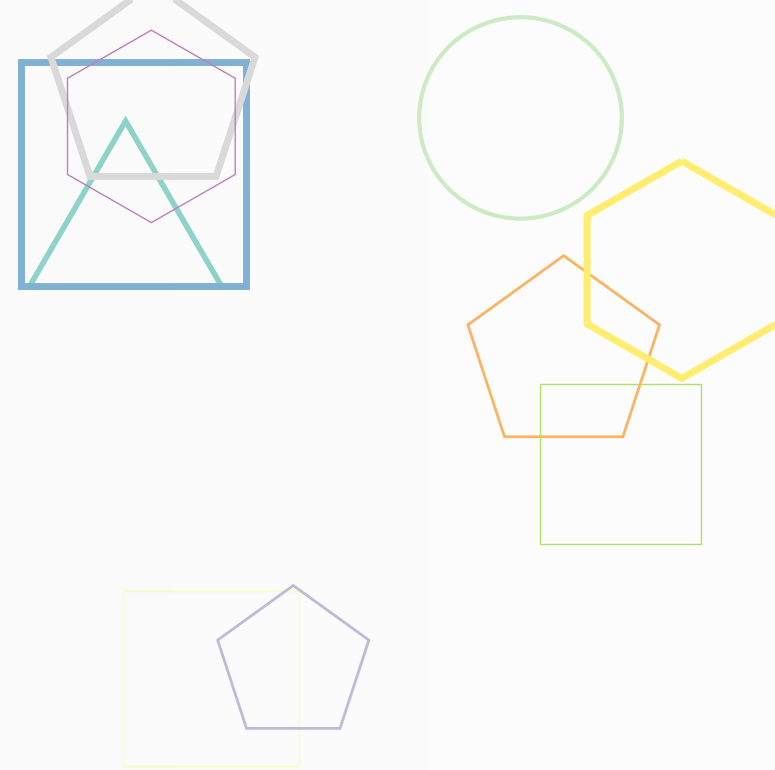[{"shape": "triangle", "thickness": 2, "radius": 0.72, "center": [0.162, 0.699]}, {"shape": "square", "thickness": 0.5, "radius": 0.57, "center": [0.272, 0.119]}, {"shape": "pentagon", "thickness": 1, "radius": 0.51, "center": [0.378, 0.137]}, {"shape": "square", "thickness": 2.5, "radius": 0.73, "center": [0.172, 0.774]}, {"shape": "pentagon", "thickness": 1, "radius": 0.65, "center": [0.727, 0.538]}, {"shape": "square", "thickness": 0.5, "radius": 0.52, "center": [0.801, 0.397]}, {"shape": "pentagon", "thickness": 2.5, "radius": 0.69, "center": [0.197, 0.883]}, {"shape": "hexagon", "thickness": 0.5, "radius": 0.62, "center": [0.195, 0.836]}, {"shape": "circle", "thickness": 1.5, "radius": 0.65, "center": [0.672, 0.847]}, {"shape": "hexagon", "thickness": 2.5, "radius": 0.71, "center": [0.88, 0.65]}]